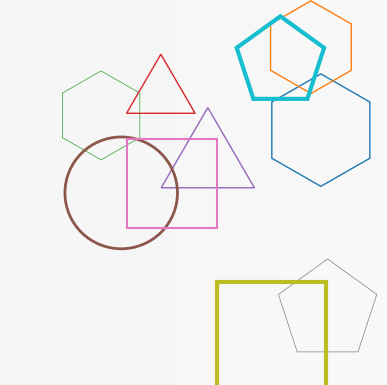[{"shape": "hexagon", "thickness": 1, "radius": 0.73, "center": [0.828, 0.662]}, {"shape": "hexagon", "thickness": 1, "radius": 0.6, "center": [0.802, 0.878]}, {"shape": "hexagon", "thickness": 0.5, "radius": 0.58, "center": [0.261, 0.7]}, {"shape": "triangle", "thickness": 1, "radius": 0.51, "center": [0.415, 0.757]}, {"shape": "triangle", "thickness": 1, "radius": 0.69, "center": [0.536, 0.582]}, {"shape": "circle", "thickness": 2, "radius": 0.73, "center": [0.313, 0.499]}, {"shape": "square", "thickness": 1.5, "radius": 0.58, "center": [0.444, 0.524]}, {"shape": "pentagon", "thickness": 0.5, "radius": 0.67, "center": [0.845, 0.194]}, {"shape": "square", "thickness": 3, "radius": 0.7, "center": [0.7, 0.128]}, {"shape": "pentagon", "thickness": 3, "radius": 0.59, "center": [0.724, 0.839]}]